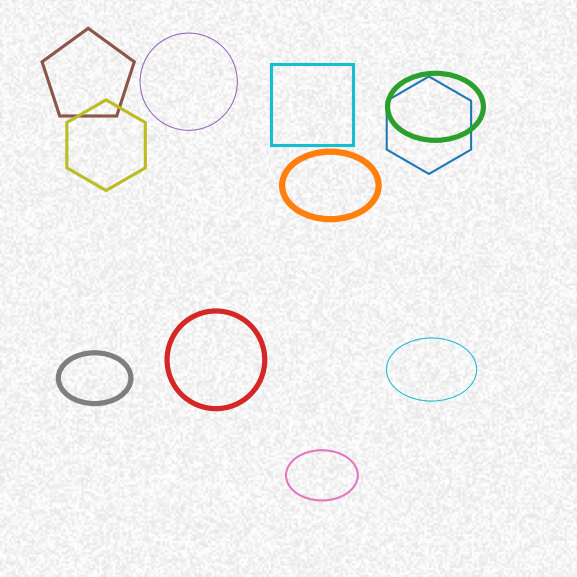[{"shape": "hexagon", "thickness": 1, "radius": 0.42, "center": [0.743, 0.782]}, {"shape": "oval", "thickness": 3, "radius": 0.42, "center": [0.572, 0.678]}, {"shape": "oval", "thickness": 2.5, "radius": 0.41, "center": [0.754, 0.814]}, {"shape": "circle", "thickness": 2.5, "radius": 0.42, "center": [0.374, 0.376]}, {"shape": "circle", "thickness": 0.5, "radius": 0.42, "center": [0.327, 0.858]}, {"shape": "pentagon", "thickness": 1.5, "radius": 0.42, "center": [0.153, 0.866]}, {"shape": "oval", "thickness": 1, "radius": 0.31, "center": [0.557, 0.176]}, {"shape": "oval", "thickness": 2.5, "radius": 0.31, "center": [0.164, 0.344]}, {"shape": "hexagon", "thickness": 1.5, "radius": 0.39, "center": [0.184, 0.748]}, {"shape": "square", "thickness": 1.5, "radius": 0.35, "center": [0.541, 0.818]}, {"shape": "oval", "thickness": 0.5, "radius": 0.39, "center": [0.747, 0.359]}]